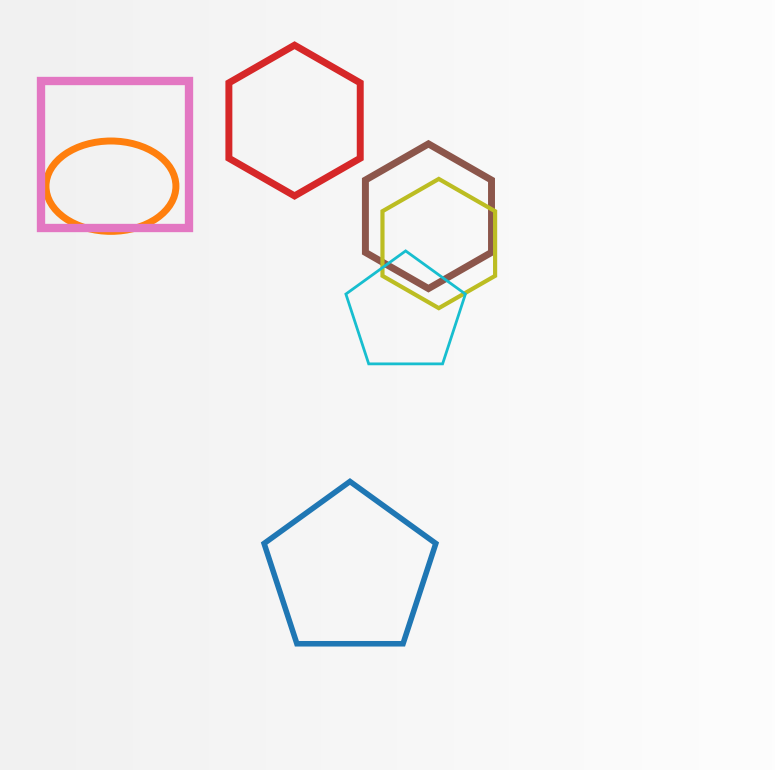[{"shape": "pentagon", "thickness": 2, "radius": 0.58, "center": [0.452, 0.258]}, {"shape": "oval", "thickness": 2.5, "radius": 0.42, "center": [0.143, 0.758]}, {"shape": "hexagon", "thickness": 2.5, "radius": 0.49, "center": [0.38, 0.843]}, {"shape": "hexagon", "thickness": 2.5, "radius": 0.47, "center": [0.553, 0.719]}, {"shape": "square", "thickness": 3, "radius": 0.48, "center": [0.148, 0.8]}, {"shape": "hexagon", "thickness": 1.5, "radius": 0.42, "center": [0.566, 0.684]}, {"shape": "pentagon", "thickness": 1, "radius": 0.41, "center": [0.523, 0.593]}]